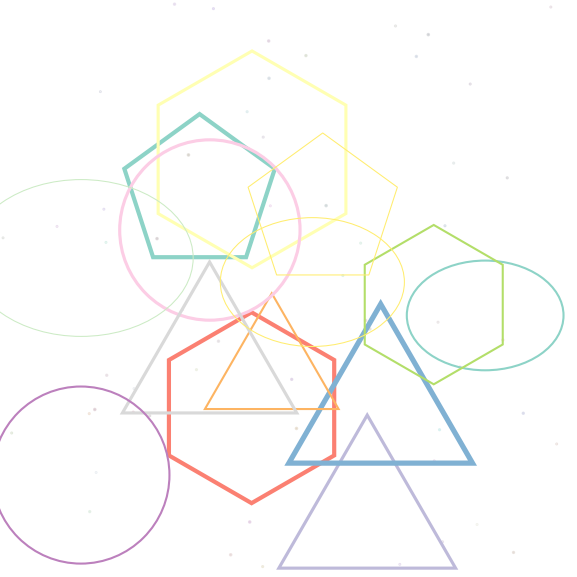[{"shape": "oval", "thickness": 1, "radius": 0.68, "center": [0.84, 0.453]}, {"shape": "pentagon", "thickness": 2, "radius": 0.68, "center": [0.346, 0.665]}, {"shape": "hexagon", "thickness": 1.5, "radius": 0.94, "center": [0.436, 0.723]}, {"shape": "triangle", "thickness": 1.5, "radius": 0.88, "center": [0.636, 0.104]}, {"shape": "hexagon", "thickness": 2, "radius": 0.83, "center": [0.436, 0.293]}, {"shape": "triangle", "thickness": 2.5, "radius": 0.92, "center": [0.659, 0.289]}, {"shape": "triangle", "thickness": 1, "radius": 0.67, "center": [0.471, 0.358]}, {"shape": "hexagon", "thickness": 1, "radius": 0.69, "center": [0.751, 0.472]}, {"shape": "circle", "thickness": 1.5, "radius": 0.78, "center": [0.363, 0.601]}, {"shape": "triangle", "thickness": 1.5, "radius": 0.87, "center": [0.363, 0.371]}, {"shape": "circle", "thickness": 1, "radius": 0.77, "center": [0.14, 0.177]}, {"shape": "oval", "thickness": 0.5, "radius": 0.97, "center": [0.141, 0.552]}, {"shape": "pentagon", "thickness": 0.5, "radius": 0.68, "center": [0.559, 0.633]}, {"shape": "oval", "thickness": 0.5, "radius": 0.8, "center": [0.541, 0.511]}]